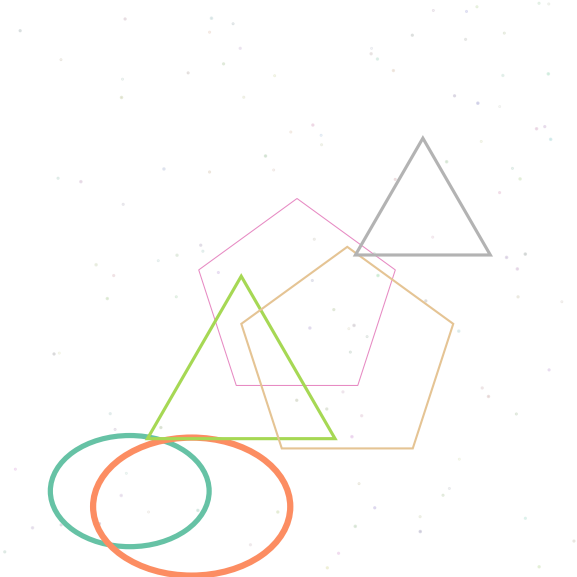[{"shape": "oval", "thickness": 2.5, "radius": 0.69, "center": [0.225, 0.149]}, {"shape": "oval", "thickness": 3, "radius": 0.85, "center": [0.332, 0.122]}, {"shape": "pentagon", "thickness": 0.5, "radius": 0.89, "center": [0.514, 0.476]}, {"shape": "triangle", "thickness": 1.5, "radius": 0.94, "center": [0.418, 0.333]}, {"shape": "pentagon", "thickness": 1, "radius": 0.96, "center": [0.601, 0.379]}, {"shape": "triangle", "thickness": 1.5, "radius": 0.67, "center": [0.732, 0.625]}]